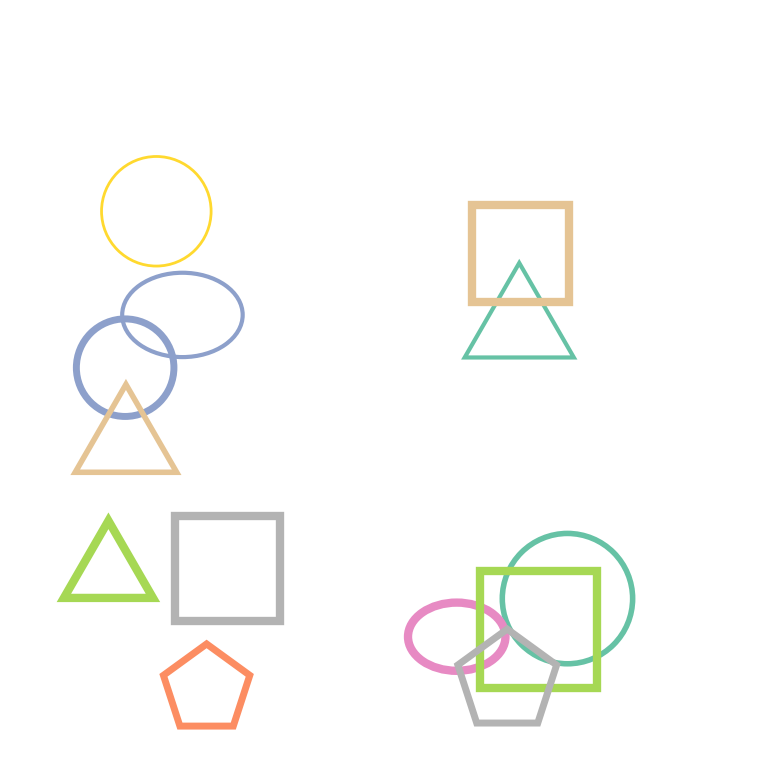[{"shape": "circle", "thickness": 2, "radius": 0.42, "center": [0.737, 0.223]}, {"shape": "triangle", "thickness": 1.5, "radius": 0.41, "center": [0.674, 0.577]}, {"shape": "pentagon", "thickness": 2.5, "radius": 0.29, "center": [0.268, 0.105]}, {"shape": "oval", "thickness": 1.5, "radius": 0.39, "center": [0.237, 0.591]}, {"shape": "circle", "thickness": 2.5, "radius": 0.32, "center": [0.163, 0.523]}, {"shape": "oval", "thickness": 3, "radius": 0.32, "center": [0.593, 0.173]}, {"shape": "triangle", "thickness": 3, "radius": 0.33, "center": [0.141, 0.257]}, {"shape": "square", "thickness": 3, "radius": 0.38, "center": [0.699, 0.182]}, {"shape": "circle", "thickness": 1, "radius": 0.36, "center": [0.203, 0.726]}, {"shape": "triangle", "thickness": 2, "radius": 0.38, "center": [0.164, 0.425]}, {"shape": "square", "thickness": 3, "radius": 0.31, "center": [0.676, 0.671]}, {"shape": "pentagon", "thickness": 2.5, "radius": 0.34, "center": [0.659, 0.116]}, {"shape": "square", "thickness": 3, "radius": 0.34, "center": [0.295, 0.262]}]